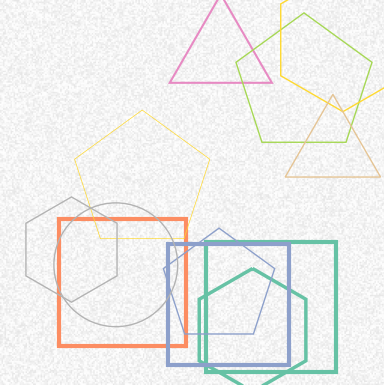[{"shape": "square", "thickness": 3, "radius": 0.84, "center": [0.704, 0.203]}, {"shape": "hexagon", "thickness": 2.5, "radius": 0.8, "center": [0.656, 0.143]}, {"shape": "square", "thickness": 3, "radius": 0.83, "center": [0.318, 0.266]}, {"shape": "square", "thickness": 3, "radius": 0.78, "center": [0.593, 0.21]}, {"shape": "pentagon", "thickness": 1, "radius": 0.76, "center": [0.569, 0.255]}, {"shape": "triangle", "thickness": 1.5, "radius": 0.77, "center": [0.574, 0.861]}, {"shape": "pentagon", "thickness": 1, "radius": 0.93, "center": [0.79, 0.781]}, {"shape": "hexagon", "thickness": 1, "radius": 0.93, "center": [0.891, 0.897]}, {"shape": "pentagon", "thickness": 0.5, "radius": 0.92, "center": [0.369, 0.529]}, {"shape": "triangle", "thickness": 1, "radius": 0.72, "center": [0.865, 0.612]}, {"shape": "hexagon", "thickness": 1, "radius": 0.68, "center": [0.186, 0.352]}, {"shape": "circle", "thickness": 1, "radius": 0.8, "center": [0.301, 0.312]}]